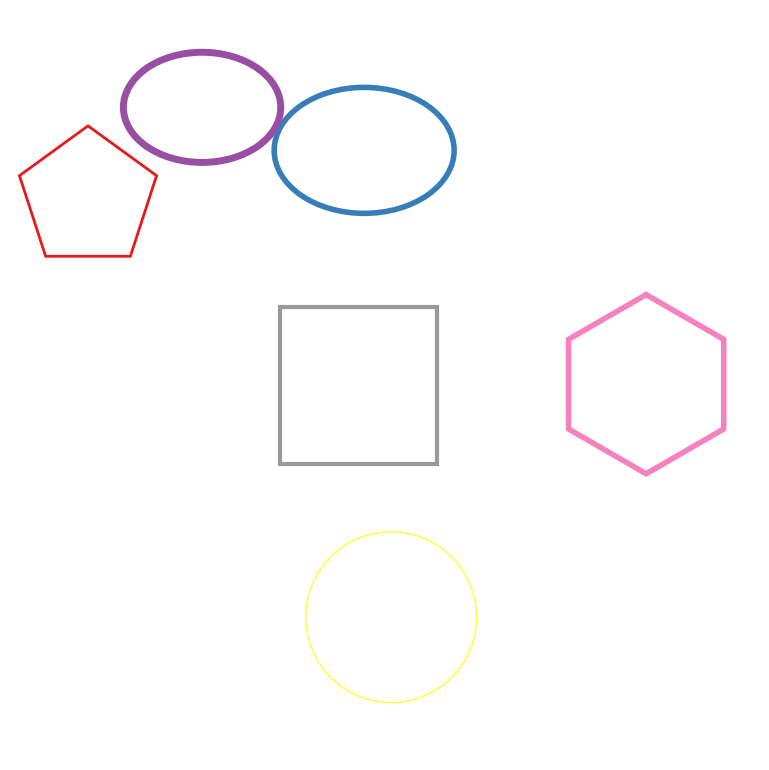[{"shape": "pentagon", "thickness": 1, "radius": 0.47, "center": [0.114, 0.743]}, {"shape": "oval", "thickness": 2, "radius": 0.58, "center": [0.473, 0.805]}, {"shape": "oval", "thickness": 2.5, "radius": 0.51, "center": [0.262, 0.861]}, {"shape": "circle", "thickness": 0.5, "radius": 0.55, "center": [0.508, 0.198]}, {"shape": "hexagon", "thickness": 2, "radius": 0.58, "center": [0.839, 0.501]}, {"shape": "square", "thickness": 1.5, "radius": 0.51, "center": [0.465, 0.499]}]